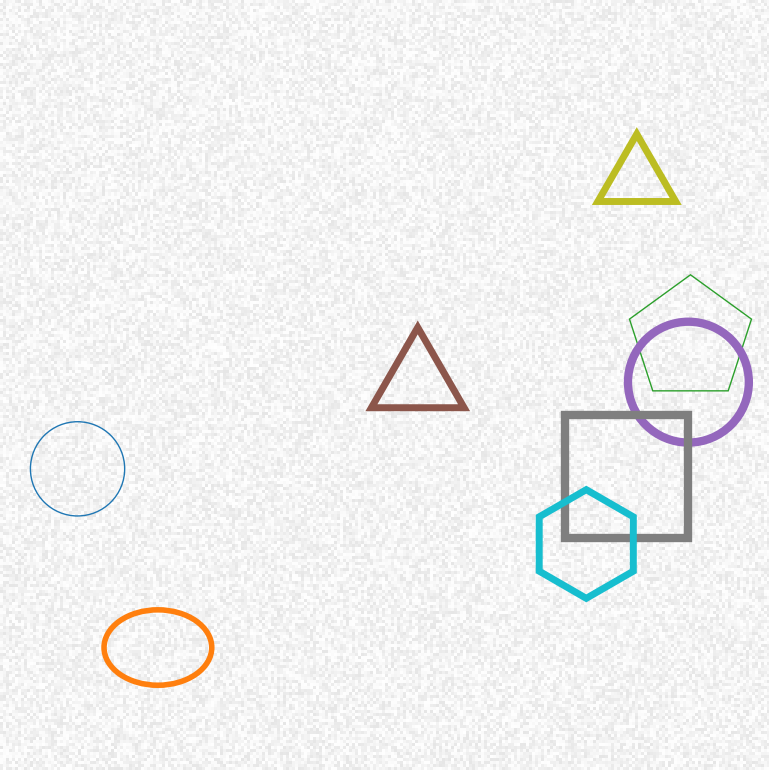[{"shape": "circle", "thickness": 0.5, "radius": 0.31, "center": [0.101, 0.391]}, {"shape": "oval", "thickness": 2, "radius": 0.35, "center": [0.205, 0.159]}, {"shape": "pentagon", "thickness": 0.5, "radius": 0.42, "center": [0.897, 0.56]}, {"shape": "circle", "thickness": 3, "radius": 0.39, "center": [0.894, 0.504]}, {"shape": "triangle", "thickness": 2.5, "radius": 0.35, "center": [0.543, 0.505]}, {"shape": "square", "thickness": 3, "radius": 0.4, "center": [0.814, 0.381]}, {"shape": "triangle", "thickness": 2.5, "radius": 0.29, "center": [0.827, 0.768]}, {"shape": "hexagon", "thickness": 2.5, "radius": 0.35, "center": [0.761, 0.293]}]